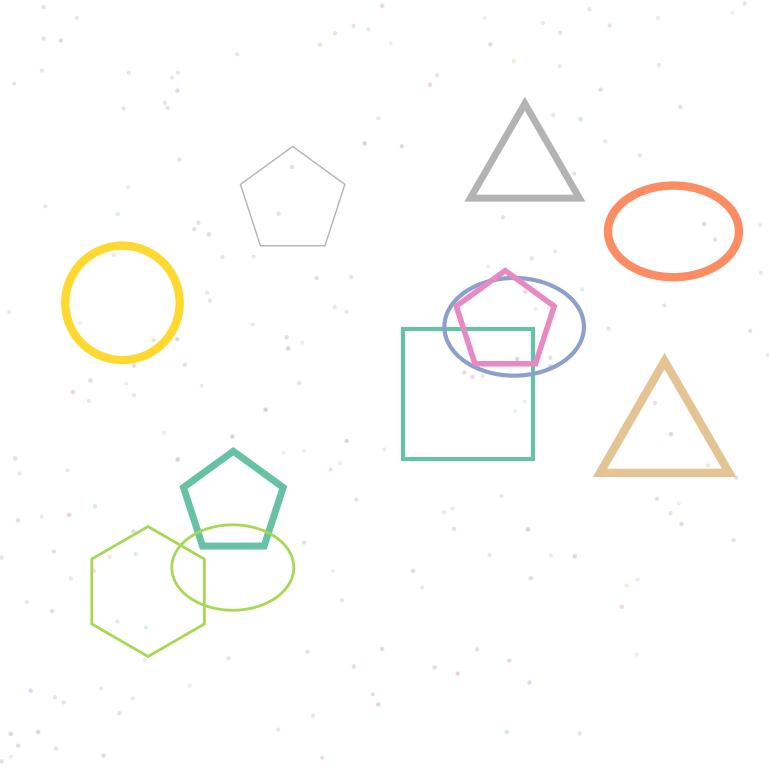[{"shape": "square", "thickness": 1.5, "radius": 0.42, "center": [0.608, 0.489]}, {"shape": "pentagon", "thickness": 2.5, "radius": 0.34, "center": [0.303, 0.346]}, {"shape": "oval", "thickness": 3, "radius": 0.43, "center": [0.875, 0.7]}, {"shape": "oval", "thickness": 1.5, "radius": 0.45, "center": [0.668, 0.576]}, {"shape": "pentagon", "thickness": 2, "radius": 0.33, "center": [0.656, 0.582]}, {"shape": "oval", "thickness": 1, "radius": 0.4, "center": [0.302, 0.263]}, {"shape": "hexagon", "thickness": 1, "radius": 0.42, "center": [0.192, 0.232]}, {"shape": "circle", "thickness": 3, "radius": 0.37, "center": [0.159, 0.607]}, {"shape": "triangle", "thickness": 3, "radius": 0.48, "center": [0.863, 0.434]}, {"shape": "triangle", "thickness": 2.5, "radius": 0.41, "center": [0.682, 0.784]}, {"shape": "pentagon", "thickness": 0.5, "radius": 0.36, "center": [0.38, 0.738]}]